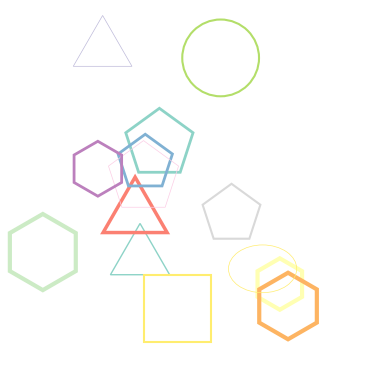[{"shape": "pentagon", "thickness": 2, "radius": 0.46, "center": [0.414, 0.627]}, {"shape": "triangle", "thickness": 1, "radius": 0.44, "center": [0.364, 0.331]}, {"shape": "hexagon", "thickness": 3, "radius": 0.33, "center": [0.727, 0.262]}, {"shape": "triangle", "thickness": 0.5, "radius": 0.44, "center": [0.267, 0.872]}, {"shape": "triangle", "thickness": 2.5, "radius": 0.48, "center": [0.351, 0.444]}, {"shape": "pentagon", "thickness": 2, "radius": 0.37, "center": [0.377, 0.577]}, {"shape": "hexagon", "thickness": 3, "radius": 0.43, "center": [0.748, 0.205]}, {"shape": "circle", "thickness": 1.5, "radius": 0.5, "center": [0.573, 0.85]}, {"shape": "pentagon", "thickness": 0.5, "radius": 0.48, "center": [0.373, 0.539]}, {"shape": "pentagon", "thickness": 1.5, "radius": 0.39, "center": [0.601, 0.444]}, {"shape": "hexagon", "thickness": 2, "radius": 0.36, "center": [0.254, 0.562]}, {"shape": "hexagon", "thickness": 3, "radius": 0.49, "center": [0.111, 0.345]}, {"shape": "square", "thickness": 1.5, "radius": 0.43, "center": [0.461, 0.198]}, {"shape": "oval", "thickness": 0.5, "radius": 0.44, "center": [0.682, 0.302]}]